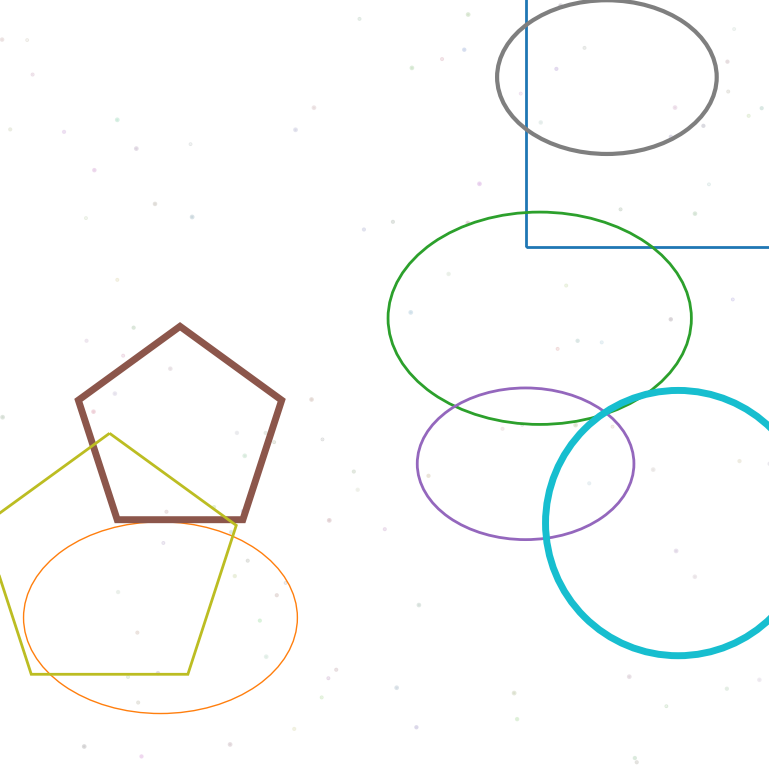[{"shape": "square", "thickness": 1, "radius": 0.83, "center": [0.848, 0.845]}, {"shape": "oval", "thickness": 0.5, "radius": 0.89, "center": [0.208, 0.198]}, {"shape": "oval", "thickness": 1, "radius": 0.98, "center": [0.701, 0.587]}, {"shape": "oval", "thickness": 1, "radius": 0.7, "center": [0.683, 0.398]}, {"shape": "pentagon", "thickness": 2.5, "radius": 0.69, "center": [0.234, 0.437]}, {"shape": "oval", "thickness": 1.5, "radius": 0.71, "center": [0.788, 0.9]}, {"shape": "pentagon", "thickness": 1, "radius": 0.87, "center": [0.142, 0.264]}, {"shape": "circle", "thickness": 2.5, "radius": 0.86, "center": [0.881, 0.321]}]